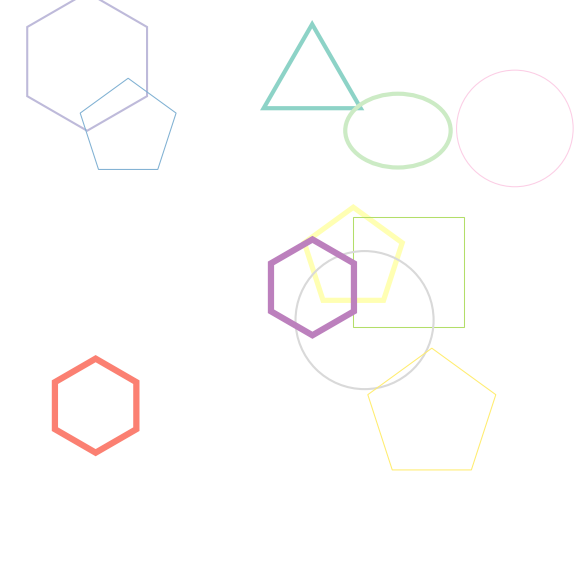[{"shape": "triangle", "thickness": 2, "radius": 0.48, "center": [0.541, 0.86]}, {"shape": "pentagon", "thickness": 2.5, "radius": 0.45, "center": [0.612, 0.551]}, {"shape": "hexagon", "thickness": 1, "radius": 0.6, "center": [0.151, 0.892]}, {"shape": "hexagon", "thickness": 3, "radius": 0.41, "center": [0.166, 0.297]}, {"shape": "pentagon", "thickness": 0.5, "radius": 0.44, "center": [0.222, 0.776]}, {"shape": "square", "thickness": 0.5, "radius": 0.48, "center": [0.708, 0.528]}, {"shape": "circle", "thickness": 0.5, "radius": 0.5, "center": [0.892, 0.777]}, {"shape": "circle", "thickness": 1, "radius": 0.6, "center": [0.631, 0.445]}, {"shape": "hexagon", "thickness": 3, "radius": 0.41, "center": [0.541, 0.502]}, {"shape": "oval", "thickness": 2, "radius": 0.46, "center": [0.689, 0.773]}, {"shape": "pentagon", "thickness": 0.5, "radius": 0.58, "center": [0.748, 0.28]}]